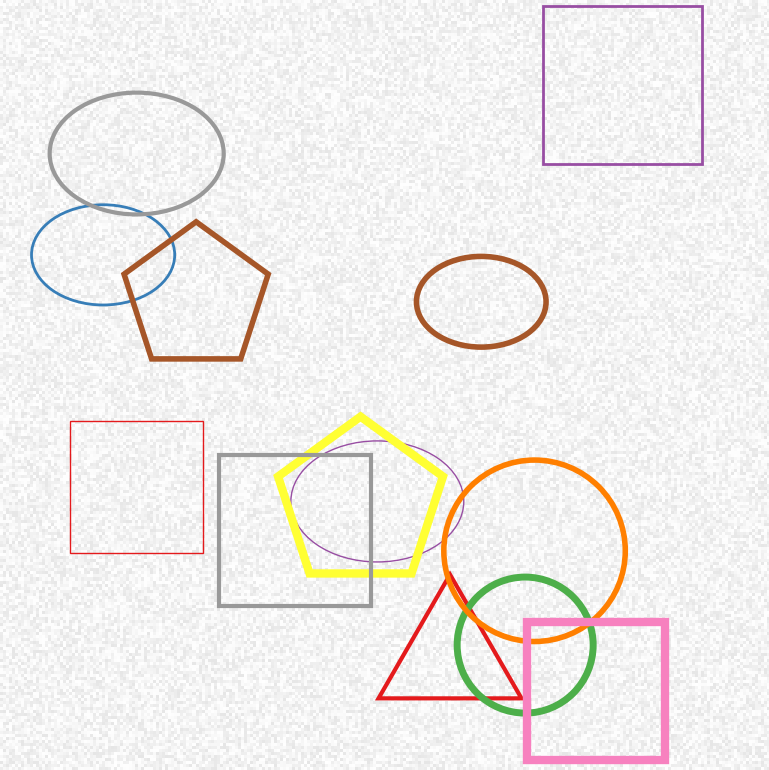[{"shape": "square", "thickness": 0.5, "radius": 0.43, "center": [0.177, 0.368]}, {"shape": "triangle", "thickness": 1.5, "radius": 0.54, "center": [0.584, 0.147]}, {"shape": "oval", "thickness": 1, "radius": 0.46, "center": [0.134, 0.669]}, {"shape": "circle", "thickness": 2.5, "radius": 0.44, "center": [0.682, 0.162]}, {"shape": "oval", "thickness": 0.5, "radius": 0.56, "center": [0.49, 0.349]}, {"shape": "square", "thickness": 1, "radius": 0.51, "center": [0.808, 0.89]}, {"shape": "circle", "thickness": 2, "radius": 0.59, "center": [0.694, 0.285]}, {"shape": "pentagon", "thickness": 3, "radius": 0.56, "center": [0.468, 0.346]}, {"shape": "oval", "thickness": 2, "radius": 0.42, "center": [0.625, 0.608]}, {"shape": "pentagon", "thickness": 2, "radius": 0.49, "center": [0.255, 0.614]}, {"shape": "square", "thickness": 3, "radius": 0.45, "center": [0.774, 0.102]}, {"shape": "oval", "thickness": 1.5, "radius": 0.57, "center": [0.178, 0.801]}, {"shape": "square", "thickness": 1.5, "radius": 0.49, "center": [0.383, 0.311]}]